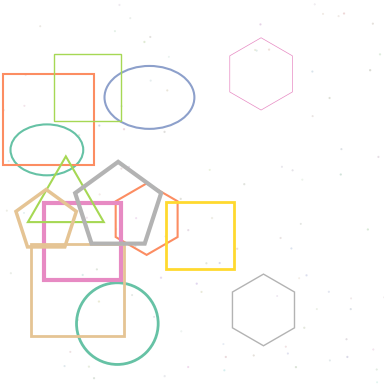[{"shape": "oval", "thickness": 1.5, "radius": 0.47, "center": [0.122, 0.611]}, {"shape": "circle", "thickness": 2, "radius": 0.53, "center": [0.305, 0.159]}, {"shape": "hexagon", "thickness": 1.5, "radius": 0.46, "center": [0.381, 0.431]}, {"shape": "square", "thickness": 1.5, "radius": 0.59, "center": [0.126, 0.689]}, {"shape": "oval", "thickness": 1.5, "radius": 0.58, "center": [0.388, 0.747]}, {"shape": "square", "thickness": 3, "radius": 0.5, "center": [0.215, 0.373]}, {"shape": "hexagon", "thickness": 0.5, "radius": 0.47, "center": [0.678, 0.808]}, {"shape": "square", "thickness": 1, "radius": 0.43, "center": [0.228, 0.772]}, {"shape": "triangle", "thickness": 1.5, "radius": 0.57, "center": [0.171, 0.48]}, {"shape": "square", "thickness": 2, "radius": 0.44, "center": [0.519, 0.388]}, {"shape": "pentagon", "thickness": 2.5, "radius": 0.41, "center": [0.12, 0.425]}, {"shape": "square", "thickness": 2, "radius": 0.6, "center": [0.201, 0.248]}, {"shape": "hexagon", "thickness": 1, "radius": 0.47, "center": [0.684, 0.195]}, {"shape": "pentagon", "thickness": 3, "radius": 0.59, "center": [0.307, 0.462]}]